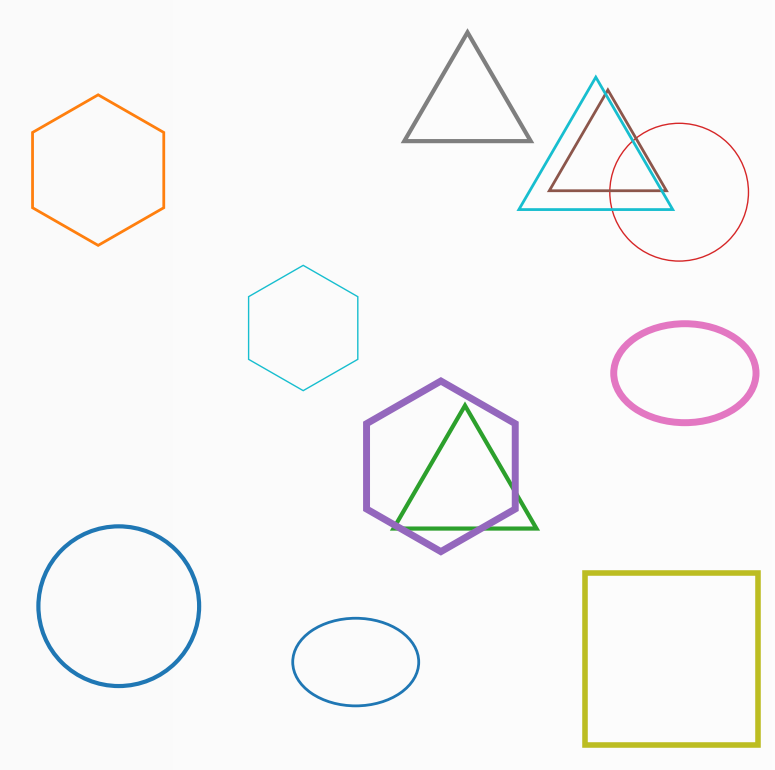[{"shape": "oval", "thickness": 1, "radius": 0.41, "center": [0.459, 0.14]}, {"shape": "circle", "thickness": 1.5, "radius": 0.52, "center": [0.153, 0.213]}, {"shape": "hexagon", "thickness": 1, "radius": 0.49, "center": [0.127, 0.779]}, {"shape": "triangle", "thickness": 1.5, "radius": 0.53, "center": [0.6, 0.367]}, {"shape": "circle", "thickness": 0.5, "radius": 0.45, "center": [0.876, 0.75]}, {"shape": "hexagon", "thickness": 2.5, "radius": 0.55, "center": [0.569, 0.394]}, {"shape": "triangle", "thickness": 1, "radius": 0.44, "center": [0.784, 0.796]}, {"shape": "oval", "thickness": 2.5, "radius": 0.46, "center": [0.884, 0.515]}, {"shape": "triangle", "thickness": 1.5, "radius": 0.47, "center": [0.603, 0.864]}, {"shape": "square", "thickness": 2, "radius": 0.56, "center": [0.866, 0.144]}, {"shape": "triangle", "thickness": 1, "radius": 0.57, "center": [0.769, 0.785]}, {"shape": "hexagon", "thickness": 0.5, "radius": 0.41, "center": [0.391, 0.574]}]